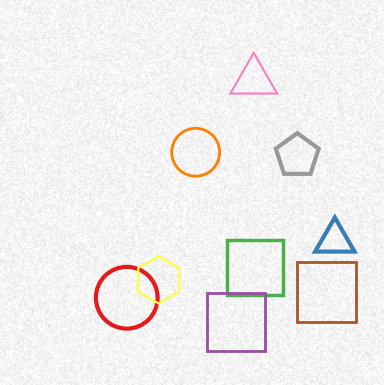[{"shape": "circle", "thickness": 3, "radius": 0.4, "center": [0.329, 0.227]}, {"shape": "triangle", "thickness": 3, "radius": 0.3, "center": [0.87, 0.376]}, {"shape": "square", "thickness": 2.5, "radius": 0.36, "center": [0.662, 0.305]}, {"shape": "square", "thickness": 2, "radius": 0.38, "center": [0.612, 0.164]}, {"shape": "circle", "thickness": 2, "radius": 0.31, "center": [0.508, 0.604]}, {"shape": "hexagon", "thickness": 1.5, "radius": 0.31, "center": [0.412, 0.273]}, {"shape": "square", "thickness": 2, "radius": 0.39, "center": [0.848, 0.242]}, {"shape": "triangle", "thickness": 1.5, "radius": 0.35, "center": [0.659, 0.792]}, {"shape": "pentagon", "thickness": 3, "radius": 0.29, "center": [0.772, 0.596]}]